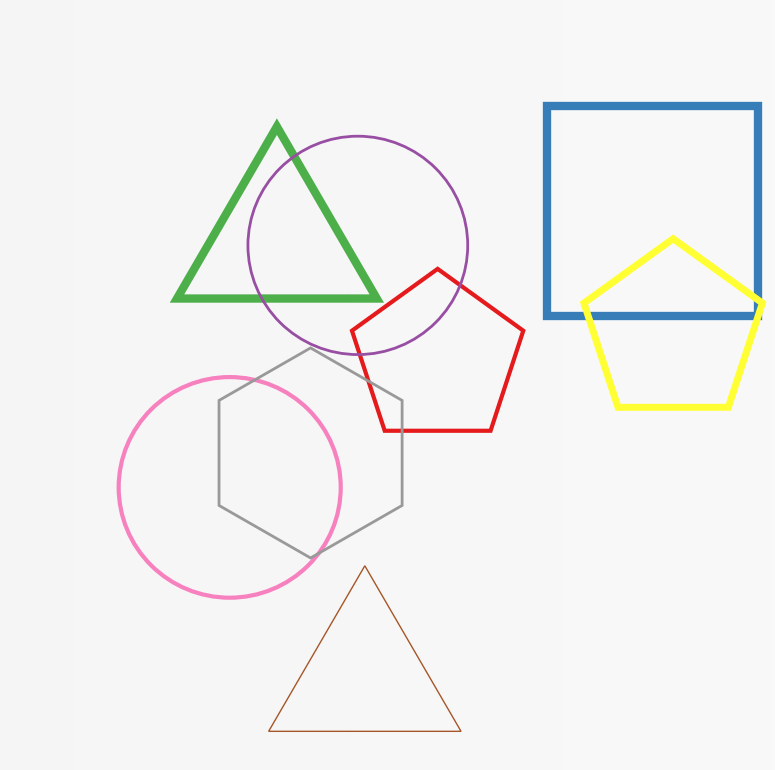[{"shape": "pentagon", "thickness": 1.5, "radius": 0.58, "center": [0.565, 0.535]}, {"shape": "square", "thickness": 3, "radius": 0.68, "center": [0.842, 0.726]}, {"shape": "triangle", "thickness": 3, "radius": 0.74, "center": [0.357, 0.687]}, {"shape": "circle", "thickness": 1, "radius": 0.71, "center": [0.462, 0.681]}, {"shape": "pentagon", "thickness": 2.5, "radius": 0.61, "center": [0.869, 0.569]}, {"shape": "triangle", "thickness": 0.5, "radius": 0.72, "center": [0.471, 0.122]}, {"shape": "circle", "thickness": 1.5, "radius": 0.72, "center": [0.296, 0.367]}, {"shape": "hexagon", "thickness": 1, "radius": 0.68, "center": [0.401, 0.412]}]